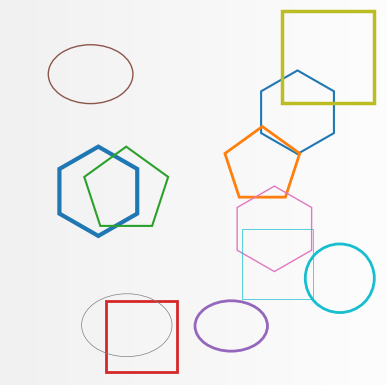[{"shape": "hexagon", "thickness": 3, "radius": 0.58, "center": [0.254, 0.503]}, {"shape": "hexagon", "thickness": 1.5, "radius": 0.54, "center": [0.768, 0.709]}, {"shape": "pentagon", "thickness": 2, "radius": 0.51, "center": [0.677, 0.57]}, {"shape": "pentagon", "thickness": 1.5, "radius": 0.57, "center": [0.326, 0.505]}, {"shape": "square", "thickness": 2, "radius": 0.46, "center": [0.365, 0.126]}, {"shape": "oval", "thickness": 2, "radius": 0.47, "center": [0.597, 0.153]}, {"shape": "oval", "thickness": 1, "radius": 0.55, "center": [0.234, 0.807]}, {"shape": "hexagon", "thickness": 1, "radius": 0.55, "center": [0.708, 0.406]}, {"shape": "oval", "thickness": 0.5, "radius": 0.58, "center": [0.327, 0.155]}, {"shape": "square", "thickness": 2.5, "radius": 0.59, "center": [0.847, 0.852]}, {"shape": "circle", "thickness": 2, "radius": 0.45, "center": [0.877, 0.277]}, {"shape": "square", "thickness": 0.5, "radius": 0.45, "center": [0.716, 0.315]}]